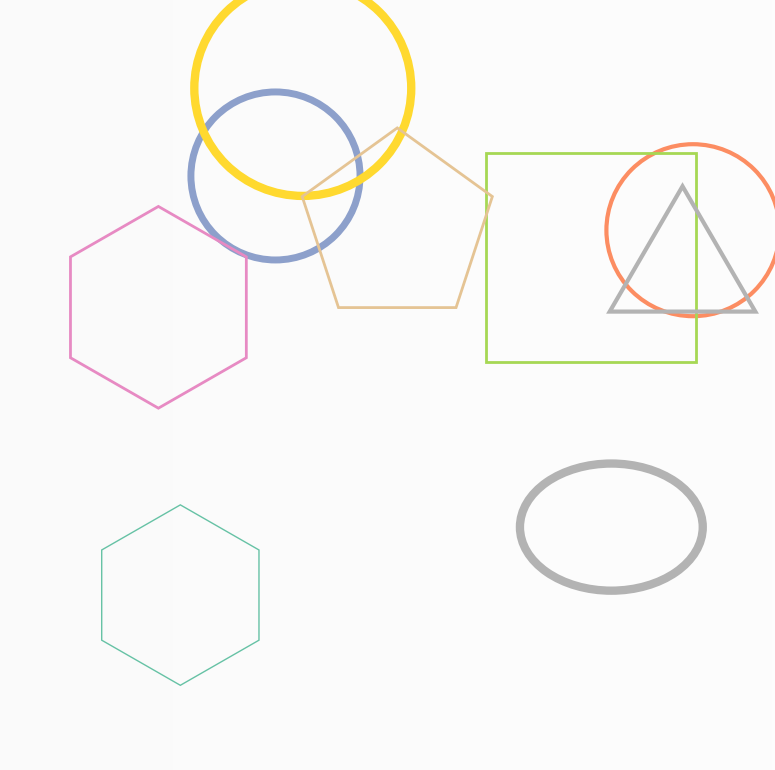[{"shape": "hexagon", "thickness": 0.5, "radius": 0.59, "center": [0.233, 0.227]}, {"shape": "circle", "thickness": 1.5, "radius": 0.56, "center": [0.894, 0.701]}, {"shape": "circle", "thickness": 2.5, "radius": 0.55, "center": [0.355, 0.771]}, {"shape": "hexagon", "thickness": 1, "radius": 0.65, "center": [0.204, 0.601]}, {"shape": "square", "thickness": 1, "radius": 0.68, "center": [0.762, 0.666]}, {"shape": "circle", "thickness": 3, "radius": 0.7, "center": [0.391, 0.886]}, {"shape": "pentagon", "thickness": 1, "radius": 0.64, "center": [0.513, 0.705]}, {"shape": "oval", "thickness": 3, "radius": 0.59, "center": [0.789, 0.315]}, {"shape": "triangle", "thickness": 1.5, "radius": 0.54, "center": [0.881, 0.65]}]